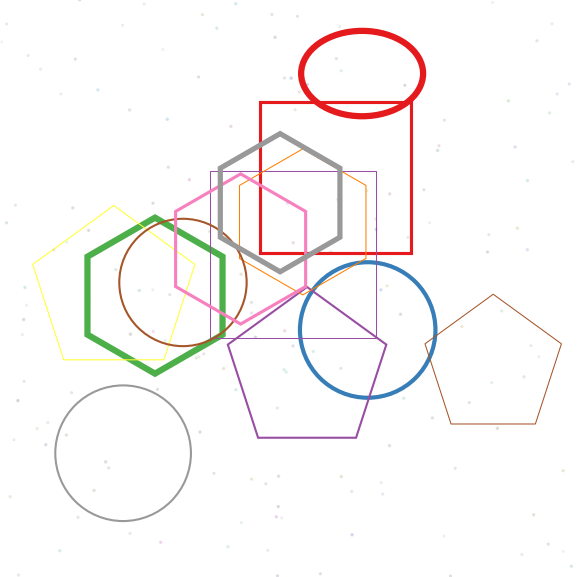[{"shape": "oval", "thickness": 3, "radius": 0.53, "center": [0.627, 0.872]}, {"shape": "square", "thickness": 1.5, "radius": 0.66, "center": [0.581, 0.692]}, {"shape": "circle", "thickness": 2, "radius": 0.59, "center": [0.637, 0.428]}, {"shape": "hexagon", "thickness": 3, "radius": 0.68, "center": [0.268, 0.487]}, {"shape": "pentagon", "thickness": 1, "radius": 0.72, "center": [0.532, 0.358]}, {"shape": "square", "thickness": 0.5, "radius": 0.72, "center": [0.507, 0.559]}, {"shape": "hexagon", "thickness": 0.5, "radius": 0.63, "center": [0.524, 0.615]}, {"shape": "pentagon", "thickness": 0.5, "radius": 0.74, "center": [0.197, 0.496]}, {"shape": "circle", "thickness": 1, "radius": 0.55, "center": [0.317, 0.51]}, {"shape": "pentagon", "thickness": 0.5, "radius": 0.62, "center": [0.854, 0.365]}, {"shape": "hexagon", "thickness": 1.5, "radius": 0.65, "center": [0.417, 0.568]}, {"shape": "hexagon", "thickness": 2.5, "radius": 0.6, "center": [0.485, 0.648]}, {"shape": "circle", "thickness": 1, "radius": 0.59, "center": [0.213, 0.214]}]